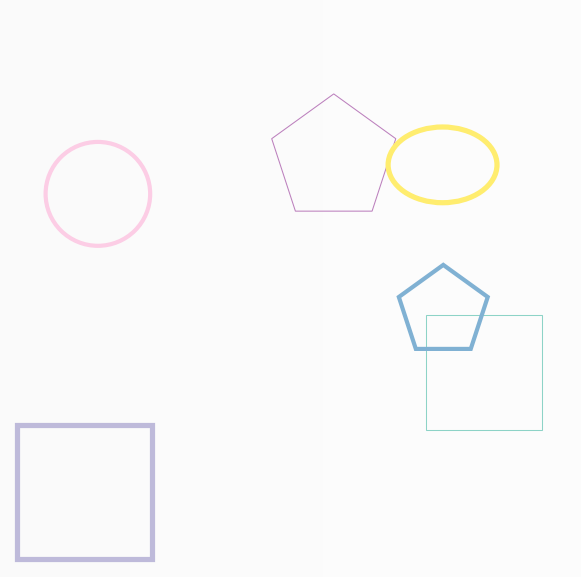[{"shape": "square", "thickness": 0.5, "radius": 0.5, "center": [0.832, 0.353]}, {"shape": "square", "thickness": 2.5, "radius": 0.58, "center": [0.145, 0.147]}, {"shape": "pentagon", "thickness": 2, "radius": 0.4, "center": [0.763, 0.46]}, {"shape": "circle", "thickness": 2, "radius": 0.45, "center": [0.168, 0.663]}, {"shape": "pentagon", "thickness": 0.5, "radius": 0.56, "center": [0.574, 0.724]}, {"shape": "oval", "thickness": 2.5, "radius": 0.47, "center": [0.761, 0.714]}]